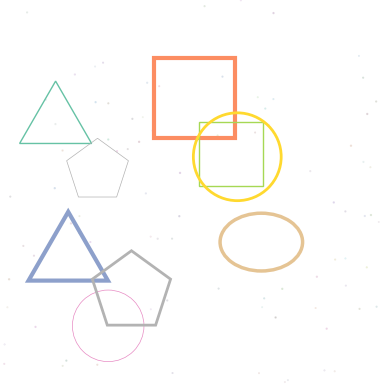[{"shape": "triangle", "thickness": 1, "radius": 0.54, "center": [0.144, 0.681]}, {"shape": "square", "thickness": 3, "radius": 0.52, "center": [0.505, 0.745]}, {"shape": "triangle", "thickness": 3, "radius": 0.6, "center": [0.177, 0.331]}, {"shape": "circle", "thickness": 0.5, "radius": 0.46, "center": [0.281, 0.154]}, {"shape": "square", "thickness": 1, "radius": 0.42, "center": [0.6, 0.601]}, {"shape": "circle", "thickness": 2, "radius": 0.57, "center": [0.616, 0.593]}, {"shape": "oval", "thickness": 2.5, "radius": 0.54, "center": [0.679, 0.371]}, {"shape": "pentagon", "thickness": 2, "radius": 0.53, "center": [0.341, 0.242]}, {"shape": "pentagon", "thickness": 0.5, "radius": 0.42, "center": [0.253, 0.556]}]